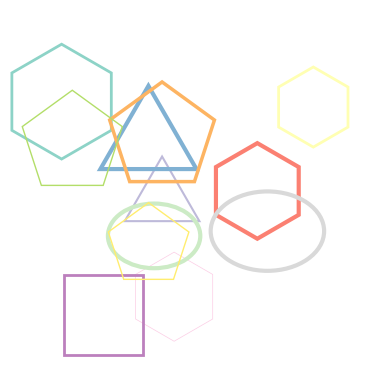[{"shape": "hexagon", "thickness": 2, "radius": 0.75, "center": [0.16, 0.736]}, {"shape": "hexagon", "thickness": 2, "radius": 0.52, "center": [0.814, 0.722]}, {"shape": "triangle", "thickness": 1.5, "radius": 0.56, "center": [0.421, 0.482]}, {"shape": "hexagon", "thickness": 3, "radius": 0.62, "center": [0.668, 0.504]}, {"shape": "triangle", "thickness": 3, "radius": 0.72, "center": [0.386, 0.633]}, {"shape": "pentagon", "thickness": 2.5, "radius": 0.72, "center": [0.421, 0.644]}, {"shape": "pentagon", "thickness": 1, "radius": 0.68, "center": [0.188, 0.629]}, {"shape": "hexagon", "thickness": 0.5, "radius": 0.58, "center": [0.452, 0.229]}, {"shape": "oval", "thickness": 3, "radius": 0.74, "center": [0.695, 0.4]}, {"shape": "square", "thickness": 2, "radius": 0.52, "center": [0.269, 0.183]}, {"shape": "oval", "thickness": 3, "radius": 0.6, "center": [0.4, 0.387]}, {"shape": "pentagon", "thickness": 1, "radius": 0.55, "center": [0.386, 0.363]}]